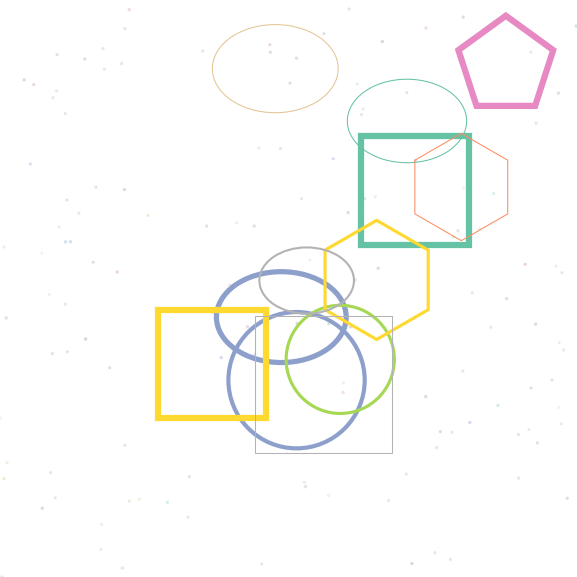[{"shape": "square", "thickness": 3, "radius": 0.47, "center": [0.719, 0.67]}, {"shape": "oval", "thickness": 0.5, "radius": 0.52, "center": [0.705, 0.79]}, {"shape": "hexagon", "thickness": 0.5, "radius": 0.46, "center": [0.799, 0.675]}, {"shape": "circle", "thickness": 2, "radius": 0.59, "center": [0.514, 0.341]}, {"shape": "oval", "thickness": 2.5, "radius": 0.56, "center": [0.487, 0.45]}, {"shape": "pentagon", "thickness": 3, "radius": 0.43, "center": [0.876, 0.886]}, {"shape": "circle", "thickness": 1.5, "radius": 0.47, "center": [0.589, 0.377]}, {"shape": "hexagon", "thickness": 1.5, "radius": 0.52, "center": [0.652, 0.514]}, {"shape": "square", "thickness": 3, "radius": 0.47, "center": [0.367, 0.369]}, {"shape": "oval", "thickness": 0.5, "radius": 0.54, "center": [0.477, 0.88]}, {"shape": "oval", "thickness": 1, "radius": 0.41, "center": [0.531, 0.513]}, {"shape": "square", "thickness": 0.5, "radius": 0.59, "center": [0.56, 0.333]}]